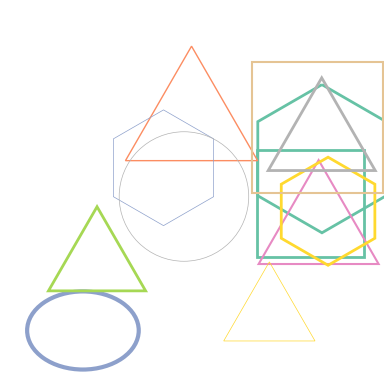[{"shape": "square", "thickness": 2, "radius": 0.7, "center": [0.807, 0.471]}, {"shape": "hexagon", "thickness": 2, "radius": 0.96, "center": [0.836, 0.588]}, {"shape": "triangle", "thickness": 1, "radius": 0.99, "center": [0.497, 0.682]}, {"shape": "oval", "thickness": 3, "radius": 0.72, "center": [0.215, 0.142]}, {"shape": "hexagon", "thickness": 0.5, "radius": 0.75, "center": [0.425, 0.564]}, {"shape": "triangle", "thickness": 1.5, "radius": 0.9, "center": [0.828, 0.404]}, {"shape": "triangle", "thickness": 2, "radius": 0.73, "center": [0.252, 0.317]}, {"shape": "hexagon", "thickness": 2, "radius": 0.7, "center": [0.852, 0.451]}, {"shape": "triangle", "thickness": 0.5, "radius": 0.68, "center": [0.7, 0.183]}, {"shape": "square", "thickness": 1.5, "radius": 0.85, "center": [0.824, 0.668]}, {"shape": "circle", "thickness": 0.5, "radius": 0.84, "center": [0.478, 0.49]}, {"shape": "triangle", "thickness": 2, "radius": 0.8, "center": [0.836, 0.637]}]